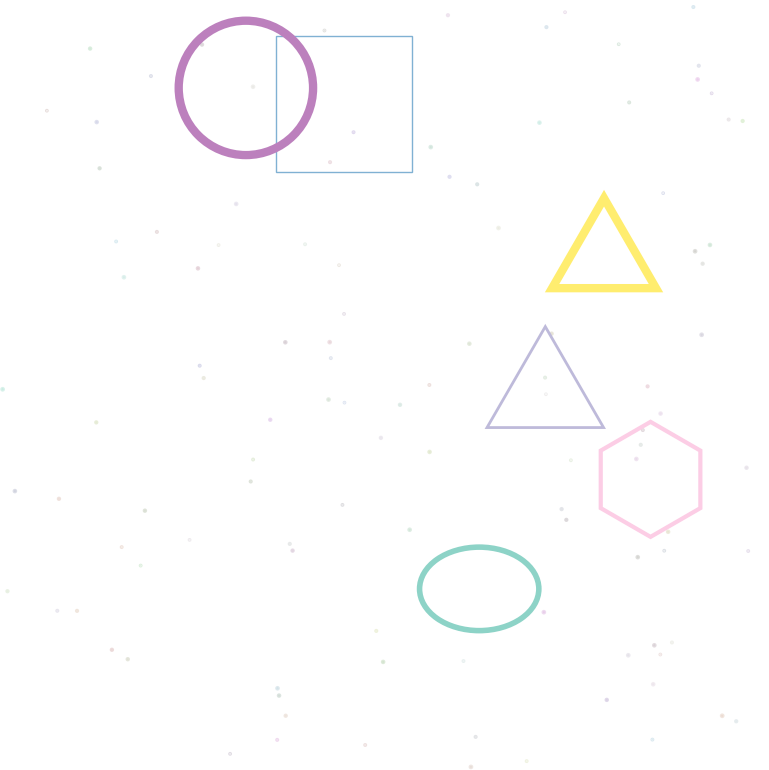[{"shape": "oval", "thickness": 2, "radius": 0.39, "center": [0.622, 0.235]}, {"shape": "triangle", "thickness": 1, "radius": 0.44, "center": [0.708, 0.488]}, {"shape": "square", "thickness": 0.5, "radius": 0.44, "center": [0.447, 0.865]}, {"shape": "hexagon", "thickness": 1.5, "radius": 0.37, "center": [0.845, 0.377]}, {"shape": "circle", "thickness": 3, "radius": 0.44, "center": [0.319, 0.886]}, {"shape": "triangle", "thickness": 3, "radius": 0.39, "center": [0.784, 0.665]}]